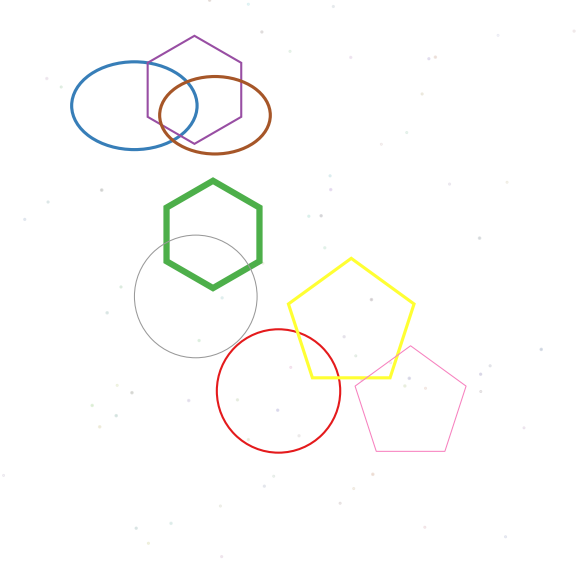[{"shape": "circle", "thickness": 1, "radius": 0.53, "center": [0.482, 0.322]}, {"shape": "oval", "thickness": 1.5, "radius": 0.54, "center": [0.233, 0.816]}, {"shape": "hexagon", "thickness": 3, "radius": 0.46, "center": [0.369, 0.593]}, {"shape": "hexagon", "thickness": 1, "radius": 0.47, "center": [0.337, 0.844]}, {"shape": "pentagon", "thickness": 1.5, "radius": 0.57, "center": [0.608, 0.437]}, {"shape": "oval", "thickness": 1.5, "radius": 0.48, "center": [0.372, 0.8]}, {"shape": "pentagon", "thickness": 0.5, "radius": 0.51, "center": [0.711, 0.299]}, {"shape": "circle", "thickness": 0.5, "radius": 0.53, "center": [0.339, 0.486]}]